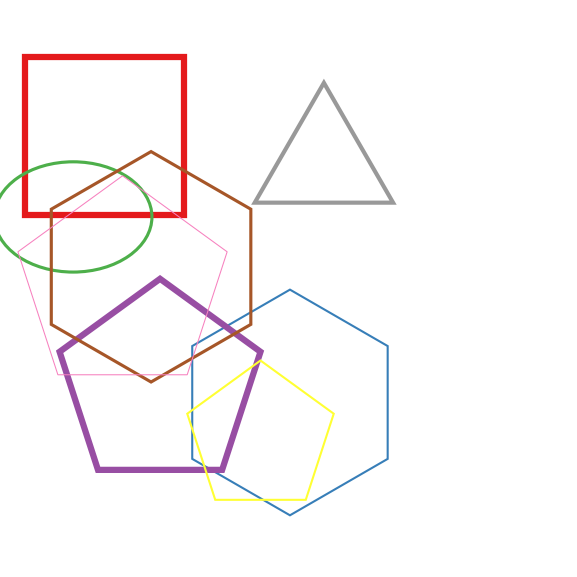[{"shape": "square", "thickness": 3, "radius": 0.69, "center": [0.181, 0.763]}, {"shape": "hexagon", "thickness": 1, "radius": 0.98, "center": [0.502, 0.302]}, {"shape": "oval", "thickness": 1.5, "radius": 0.68, "center": [0.127, 0.623]}, {"shape": "pentagon", "thickness": 3, "radius": 0.91, "center": [0.277, 0.333]}, {"shape": "pentagon", "thickness": 1, "radius": 0.67, "center": [0.451, 0.242]}, {"shape": "hexagon", "thickness": 1.5, "radius": 1.0, "center": [0.262, 0.537]}, {"shape": "pentagon", "thickness": 0.5, "radius": 0.95, "center": [0.212, 0.504]}, {"shape": "triangle", "thickness": 2, "radius": 0.69, "center": [0.561, 0.717]}]